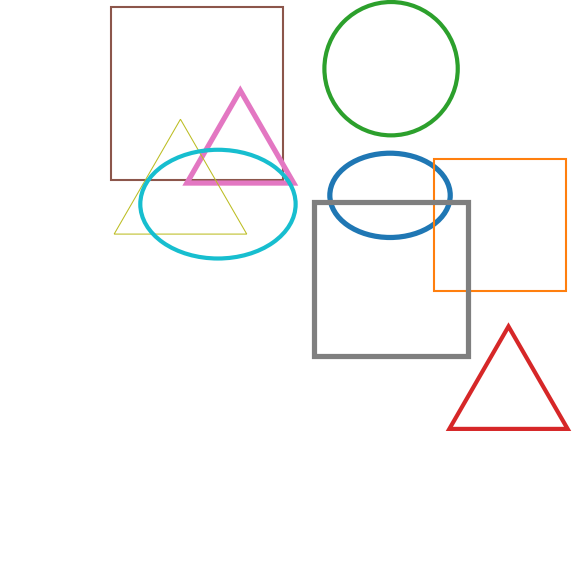[{"shape": "oval", "thickness": 2.5, "radius": 0.52, "center": [0.675, 0.661]}, {"shape": "square", "thickness": 1, "radius": 0.57, "center": [0.866, 0.609]}, {"shape": "circle", "thickness": 2, "radius": 0.58, "center": [0.677, 0.88]}, {"shape": "triangle", "thickness": 2, "radius": 0.59, "center": [0.881, 0.316]}, {"shape": "square", "thickness": 1, "radius": 0.74, "center": [0.341, 0.837]}, {"shape": "triangle", "thickness": 2.5, "radius": 0.53, "center": [0.416, 0.736]}, {"shape": "square", "thickness": 2.5, "radius": 0.67, "center": [0.677, 0.516]}, {"shape": "triangle", "thickness": 0.5, "radius": 0.66, "center": [0.312, 0.66]}, {"shape": "oval", "thickness": 2, "radius": 0.67, "center": [0.377, 0.646]}]